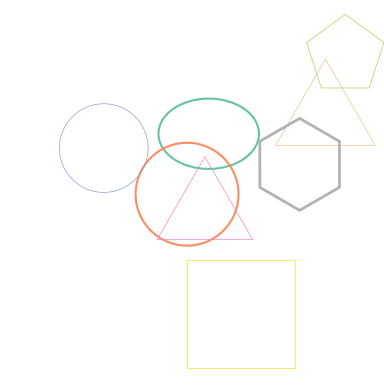[{"shape": "oval", "thickness": 1.5, "radius": 0.65, "center": [0.542, 0.653]}, {"shape": "circle", "thickness": 1.5, "radius": 0.67, "center": [0.486, 0.496]}, {"shape": "circle", "thickness": 0.5, "radius": 0.58, "center": [0.27, 0.615]}, {"shape": "triangle", "thickness": 0.5, "radius": 0.72, "center": [0.532, 0.449]}, {"shape": "pentagon", "thickness": 0.5, "radius": 0.53, "center": [0.897, 0.857]}, {"shape": "square", "thickness": 0.5, "radius": 0.7, "center": [0.625, 0.184]}, {"shape": "triangle", "thickness": 0.5, "radius": 0.75, "center": [0.845, 0.697]}, {"shape": "hexagon", "thickness": 2, "radius": 0.6, "center": [0.778, 0.573]}]